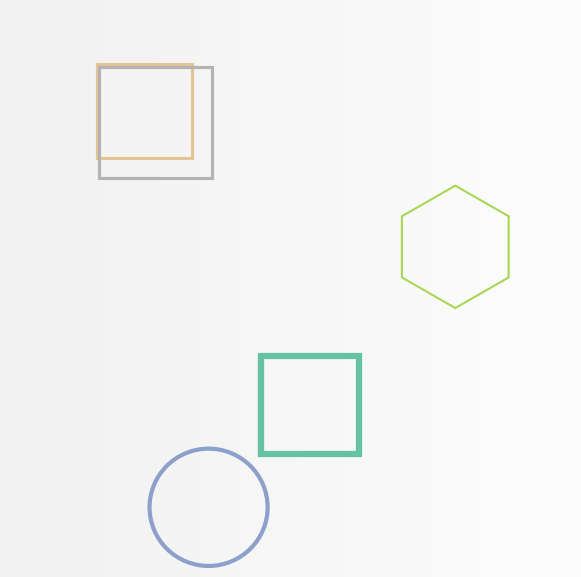[{"shape": "square", "thickness": 3, "radius": 0.42, "center": [0.533, 0.298]}, {"shape": "circle", "thickness": 2, "radius": 0.51, "center": [0.359, 0.121]}, {"shape": "hexagon", "thickness": 1, "radius": 0.53, "center": [0.783, 0.572]}, {"shape": "square", "thickness": 1.5, "radius": 0.4, "center": [0.249, 0.807]}, {"shape": "square", "thickness": 1.5, "radius": 0.48, "center": [0.268, 0.787]}]